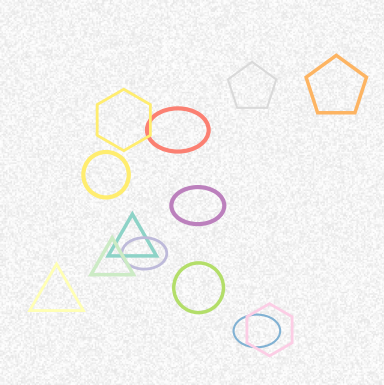[{"shape": "triangle", "thickness": 2.5, "radius": 0.36, "center": [0.344, 0.372]}, {"shape": "triangle", "thickness": 2, "radius": 0.4, "center": [0.147, 0.234]}, {"shape": "oval", "thickness": 2, "radius": 0.29, "center": [0.375, 0.342]}, {"shape": "oval", "thickness": 3, "radius": 0.4, "center": [0.462, 0.662]}, {"shape": "oval", "thickness": 1.5, "radius": 0.3, "center": [0.667, 0.14]}, {"shape": "pentagon", "thickness": 2.5, "radius": 0.41, "center": [0.873, 0.774]}, {"shape": "circle", "thickness": 2.5, "radius": 0.32, "center": [0.516, 0.253]}, {"shape": "hexagon", "thickness": 2, "radius": 0.34, "center": [0.7, 0.143]}, {"shape": "pentagon", "thickness": 1.5, "radius": 0.33, "center": [0.655, 0.773]}, {"shape": "oval", "thickness": 3, "radius": 0.34, "center": [0.514, 0.466]}, {"shape": "triangle", "thickness": 2.5, "radius": 0.32, "center": [0.291, 0.318]}, {"shape": "circle", "thickness": 3, "radius": 0.3, "center": [0.276, 0.546]}, {"shape": "hexagon", "thickness": 2, "radius": 0.4, "center": [0.321, 0.688]}]